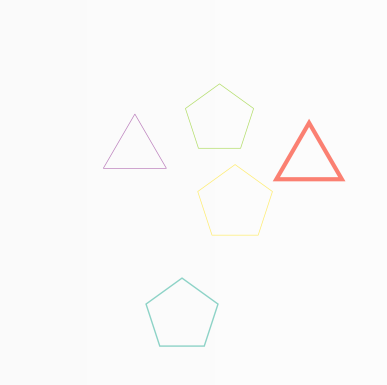[{"shape": "pentagon", "thickness": 1, "radius": 0.49, "center": [0.47, 0.18]}, {"shape": "triangle", "thickness": 3, "radius": 0.49, "center": [0.798, 0.583]}, {"shape": "pentagon", "thickness": 0.5, "radius": 0.46, "center": [0.567, 0.69]}, {"shape": "triangle", "thickness": 0.5, "radius": 0.47, "center": [0.348, 0.61]}, {"shape": "pentagon", "thickness": 0.5, "radius": 0.51, "center": [0.607, 0.471]}]